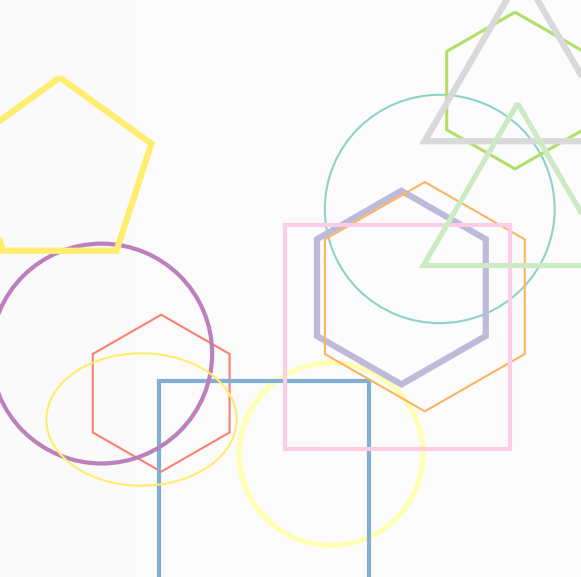[{"shape": "circle", "thickness": 1, "radius": 0.99, "center": [0.757, 0.637]}, {"shape": "circle", "thickness": 2.5, "radius": 0.79, "center": [0.57, 0.213]}, {"shape": "hexagon", "thickness": 3, "radius": 0.84, "center": [0.691, 0.501]}, {"shape": "hexagon", "thickness": 1, "radius": 0.68, "center": [0.277, 0.318]}, {"shape": "square", "thickness": 2, "radius": 0.9, "center": [0.454, 0.159]}, {"shape": "hexagon", "thickness": 1, "radius": 0.99, "center": [0.731, 0.485]}, {"shape": "hexagon", "thickness": 1.5, "radius": 0.68, "center": [0.886, 0.842]}, {"shape": "square", "thickness": 2, "radius": 0.97, "center": [0.684, 0.416]}, {"shape": "triangle", "thickness": 3, "radius": 0.97, "center": [0.898, 0.851]}, {"shape": "circle", "thickness": 2, "radius": 0.95, "center": [0.175, 0.387]}, {"shape": "triangle", "thickness": 2.5, "radius": 0.94, "center": [0.89, 0.633]}, {"shape": "pentagon", "thickness": 3, "radius": 0.83, "center": [0.103, 0.699]}, {"shape": "oval", "thickness": 1, "radius": 0.82, "center": [0.243, 0.273]}]